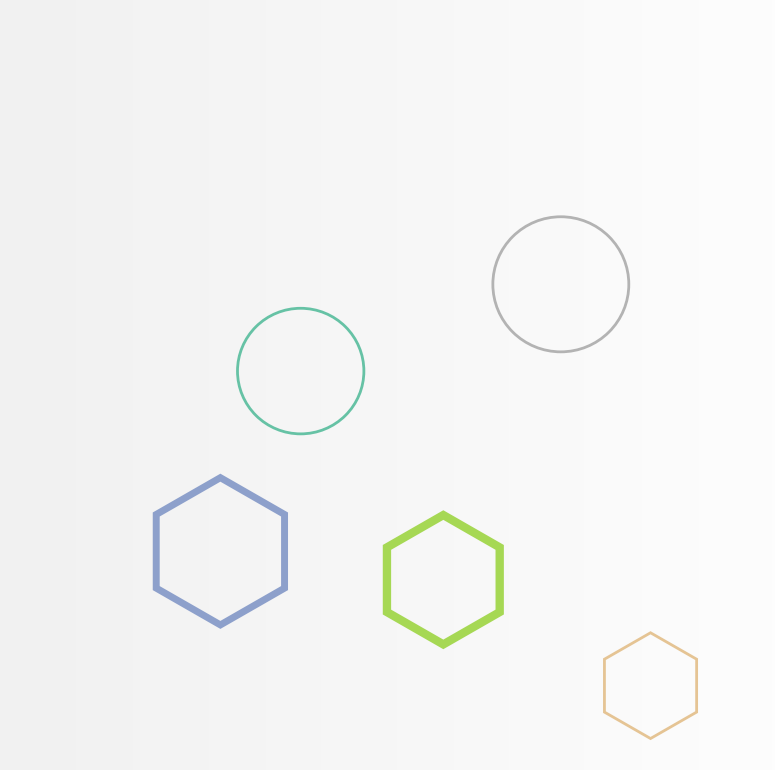[{"shape": "circle", "thickness": 1, "radius": 0.41, "center": [0.388, 0.518]}, {"shape": "hexagon", "thickness": 2.5, "radius": 0.48, "center": [0.284, 0.284]}, {"shape": "hexagon", "thickness": 3, "radius": 0.42, "center": [0.572, 0.247]}, {"shape": "hexagon", "thickness": 1, "radius": 0.34, "center": [0.839, 0.11]}, {"shape": "circle", "thickness": 1, "radius": 0.44, "center": [0.724, 0.631]}]